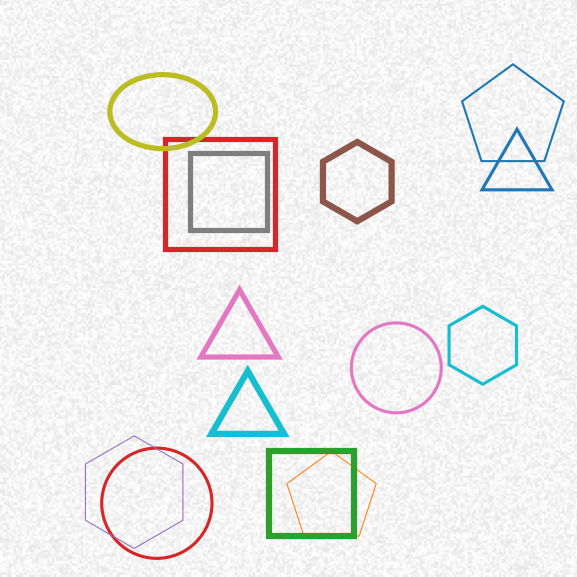[{"shape": "pentagon", "thickness": 1, "radius": 0.46, "center": [0.888, 0.795]}, {"shape": "triangle", "thickness": 1.5, "radius": 0.35, "center": [0.895, 0.705]}, {"shape": "pentagon", "thickness": 0.5, "radius": 0.41, "center": [0.574, 0.137]}, {"shape": "square", "thickness": 3, "radius": 0.37, "center": [0.539, 0.145]}, {"shape": "square", "thickness": 2.5, "radius": 0.48, "center": [0.381, 0.663]}, {"shape": "circle", "thickness": 1.5, "radius": 0.48, "center": [0.272, 0.128]}, {"shape": "hexagon", "thickness": 0.5, "radius": 0.49, "center": [0.232, 0.147]}, {"shape": "hexagon", "thickness": 3, "radius": 0.34, "center": [0.619, 0.685]}, {"shape": "circle", "thickness": 1.5, "radius": 0.39, "center": [0.686, 0.362]}, {"shape": "triangle", "thickness": 2.5, "radius": 0.39, "center": [0.415, 0.42]}, {"shape": "square", "thickness": 2.5, "radius": 0.33, "center": [0.396, 0.667]}, {"shape": "oval", "thickness": 2.5, "radius": 0.46, "center": [0.282, 0.806]}, {"shape": "triangle", "thickness": 3, "radius": 0.36, "center": [0.429, 0.284]}, {"shape": "hexagon", "thickness": 1.5, "radius": 0.34, "center": [0.836, 0.401]}]